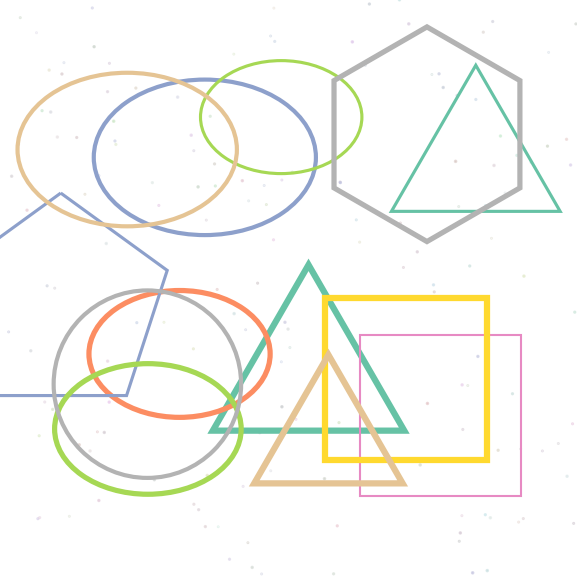[{"shape": "triangle", "thickness": 1.5, "radius": 0.84, "center": [0.824, 0.717]}, {"shape": "triangle", "thickness": 3, "radius": 0.96, "center": [0.534, 0.349]}, {"shape": "oval", "thickness": 2.5, "radius": 0.78, "center": [0.311, 0.386]}, {"shape": "pentagon", "thickness": 1.5, "radius": 0.97, "center": [0.105, 0.471]}, {"shape": "oval", "thickness": 2, "radius": 0.96, "center": [0.355, 0.727]}, {"shape": "square", "thickness": 1, "radius": 0.7, "center": [0.763, 0.28]}, {"shape": "oval", "thickness": 2.5, "radius": 0.81, "center": [0.256, 0.256]}, {"shape": "oval", "thickness": 1.5, "radius": 0.7, "center": [0.487, 0.796]}, {"shape": "square", "thickness": 3, "radius": 0.7, "center": [0.703, 0.343]}, {"shape": "triangle", "thickness": 3, "radius": 0.74, "center": [0.569, 0.236]}, {"shape": "oval", "thickness": 2, "radius": 0.95, "center": [0.22, 0.74]}, {"shape": "circle", "thickness": 2, "radius": 0.81, "center": [0.255, 0.334]}, {"shape": "hexagon", "thickness": 2.5, "radius": 0.93, "center": [0.739, 0.767]}]